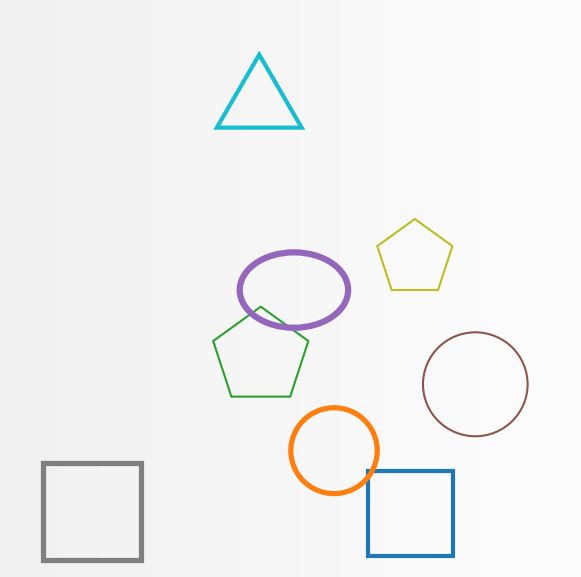[{"shape": "square", "thickness": 2, "radius": 0.37, "center": [0.706, 0.11]}, {"shape": "circle", "thickness": 2.5, "radius": 0.37, "center": [0.575, 0.219]}, {"shape": "pentagon", "thickness": 1, "radius": 0.43, "center": [0.449, 0.382]}, {"shape": "oval", "thickness": 3, "radius": 0.47, "center": [0.506, 0.497]}, {"shape": "circle", "thickness": 1, "radius": 0.45, "center": [0.818, 0.334]}, {"shape": "square", "thickness": 2.5, "radius": 0.42, "center": [0.158, 0.113]}, {"shape": "pentagon", "thickness": 1, "radius": 0.34, "center": [0.714, 0.552]}, {"shape": "triangle", "thickness": 2, "radius": 0.42, "center": [0.446, 0.82]}]